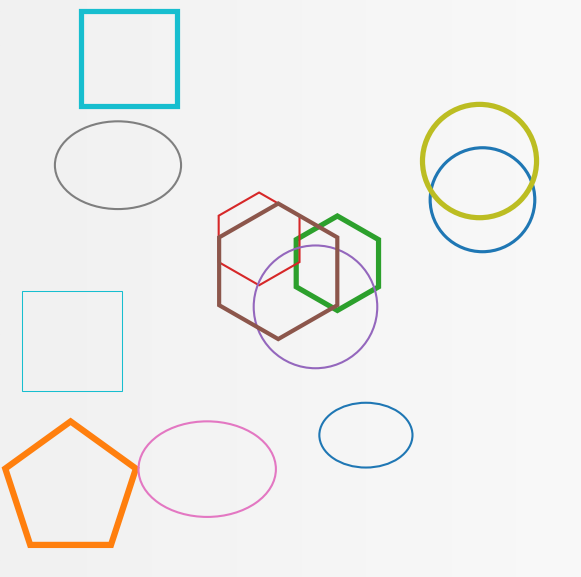[{"shape": "oval", "thickness": 1, "radius": 0.4, "center": [0.63, 0.246]}, {"shape": "circle", "thickness": 1.5, "radius": 0.45, "center": [0.83, 0.653]}, {"shape": "pentagon", "thickness": 3, "radius": 0.59, "center": [0.121, 0.151]}, {"shape": "hexagon", "thickness": 2.5, "radius": 0.41, "center": [0.58, 0.543]}, {"shape": "hexagon", "thickness": 1, "radius": 0.4, "center": [0.446, 0.585]}, {"shape": "circle", "thickness": 1, "radius": 0.53, "center": [0.543, 0.468]}, {"shape": "hexagon", "thickness": 2, "radius": 0.59, "center": [0.479, 0.529]}, {"shape": "oval", "thickness": 1, "radius": 0.59, "center": [0.356, 0.187]}, {"shape": "oval", "thickness": 1, "radius": 0.54, "center": [0.203, 0.713]}, {"shape": "circle", "thickness": 2.5, "radius": 0.49, "center": [0.825, 0.72]}, {"shape": "square", "thickness": 0.5, "radius": 0.43, "center": [0.124, 0.409]}, {"shape": "square", "thickness": 2.5, "radius": 0.42, "center": [0.222, 0.898]}]